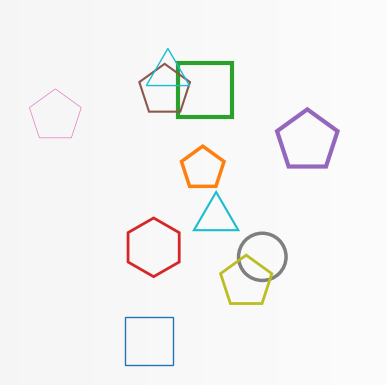[{"shape": "square", "thickness": 1, "radius": 0.31, "center": [0.384, 0.115]}, {"shape": "pentagon", "thickness": 2.5, "radius": 0.29, "center": [0.523, 0.563]}, {"shape": "square", "thickness": 3, "radius": 0.35, "center": [0.529, 0.767]}, {"shape": "hexagon", "thickness": 2, "radius": 0.38, "center": [0.396, 0.358]}, {"shape": "pentagon", "thickness": 3, "radius": 0.41, "center": [0.793, 0.634]}, {"shape": "pentagon", "thickness": 1.5, "radius": 0.34, "center": [0.425, 0.766]}, {"shape": "pentagon", "thickness": 0.5, "radius": 0.35, "center": [0.143, 0.699]}, {"shape": "circle", "thickness": 2.5, "radius": 0.31, "center": [0.677, 0.333]}, {"shape": "pentagon", "thickness": 2, "radius": 0.35, "center": [0.635, 0.268]}, {"shape": "triangle", "thickness": 1.5, "radius": 0.33, "center": [0.558, 0.435]}, {"shape": "triangle", "thickness": 1, "radius": 0.32, "center": [0.433, 0.81]}]